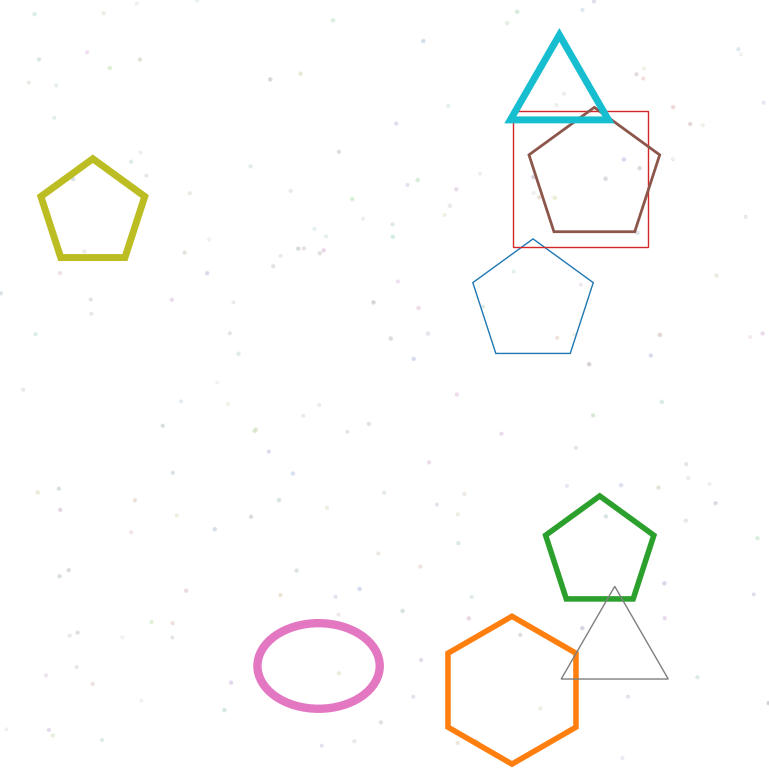[{"shape": "pentagon", "thickness": 0.5, "radius": 0.41, "center": [0.692, 0.608]}, {"shape": "hexagon", "thickness": 2, "radius": 0.48, "center": [0.665, 0.104]}, {"shape": "pentagon", "thickness": 2, "radius": 0.37, "center": [0.779, 0.282]}, {"shape": "square", "thickness": 0.5, "radius": 0.44, "center": [0.754, 0.767]}, {"shape": "pentagon", "thickness": 1, "radius": 0.45, "center": [0.772, 0.771]}, {"shape": "oval", "thickness": 3, "radius": 0.4, "center": [0.414, 0.135]}, {"shape": "triangle", "thickness": 0.5, "radius": 0.4, "center": [0.798, 0.158]}, {"shape": "pentagon", "thickness": 2.5, "radius": 0.35, "center": [0.121, 0.723]}, {"shape": "triangle", "thickness": 2.5, "radius": 0.37, "center": [0.726, 0.881]}]